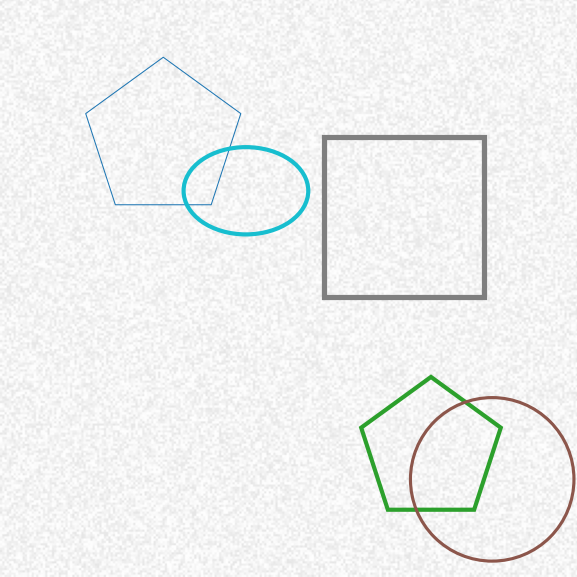[{"shape": "pentagon", "thickness": 0.5, "radius": 0.71, "center": [0.283, 0.759]}, {"shape": "pentagon", "thickness": 2, "radius": 0.64, "center": [0.746, 0.219]}, {"shape": "circle", "thickness": 1.5, "radius": 0.71, "center": [0.852, 0.169]}, {"shape": "square", "thickness": 2.5, "radius": 0.69, "center": [0.7, 0.623]}, {"shape": "oval", "thickness": 2, "radius": 0.54, "center": [0.426, 0.669]}]